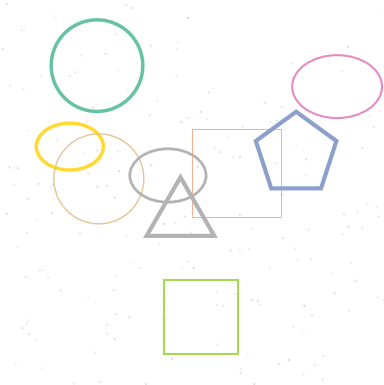[{"shape": "circle", "thickness": 2.5, "radius": 0.59, "center": [0.252, 0.83]}, {"shape": "square", "thickness": 0.5, "radius": 0.58, "center": [0.615, 0.55]}, {"shape": "pentagon", "thickness": 3, "radius": 0.55, "center": [0.769, 0.6]}, {"shape": "oval", "thickness": 1.5, "radius": 0.58, "center": [0.876, 0.775]}, {"shape": "square", "thickness": 1.5, "radius": 0.48, "center": [0.521, 0.176]}, {"shape": "oval", "thickness": 2.5, "radius": 0.43, "center": [0.181, 0.619]}, {"shape": "circle", "thickness": 1, "radius": 0.58, "center": [0.257, 0.535]}, {"shape": "oval", "thickness": 2, "radius": 0.5, "center": [0.436, 0.544]}, {"shape": "triangle", "thickness": 3, "radius": 0.51, "center": [0.469, 0.438]}]